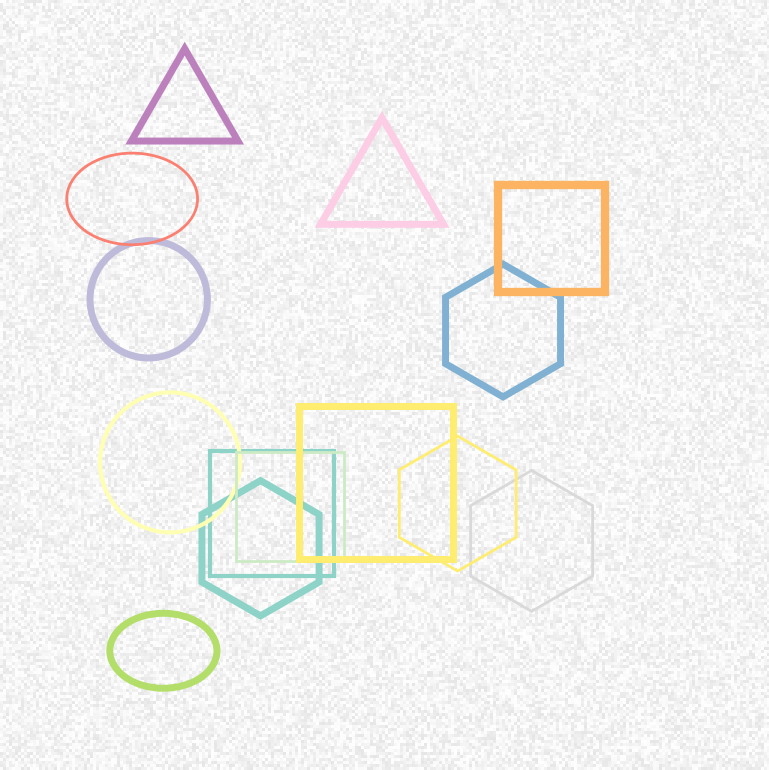[{"shape": "square", "thickness": 1.5, "radius": 0.4, "center": [0.353, 0.333]}, {"shape": "hexagon", "thickness": 2.5, "radius": 0.44, "center": [0.338, 0.288]}, {"shape": "circle", "thickness": 1.5, "radius": 0.45, "center": [0.221, 0.399]}, {"shape": "circle", "thickness": 2.5, "radius": 0.38, "center": [0.193, 0.611]}, {"shape": "oval", "thickness": 1, "radius": 0.42, "center": [0.172, 0.742]}, {"shape": "hexagon", "thickness": 2.5, "radius": 0.43, "center": [0.653, 0.571]}, {"shape": "square", "thickness": 3, "radius": 0.35, "center": [0.716, 0.69]}, {"shape": "oval", "thickness": 2.5, "radius": 0.35, "center": [0.212, 0.155]}, {"shape": "triangle", "thickness": 2.5, "radius": 0.46, "center": [0.496, 0.755]}, {"shape": "hexagon", "thickness": 1, "radius": 0.46, "center": [0.69, 0.298]}, {"shape": "triangle", "thickness": 2.5, "radius": 0.4, "center": [0.24, 0.857]}, {"shape": "square", "thickness": 1, "radius": 0.35, "center": [0.377, 0.342]}, {"shape": "hexagon", "thickness": 1, "radius": 0.44, "center": [0.594, 0.346]}, {"shape": "square", "thickness": 2.5, "radius": 0.5, "center": [0.488, 0.373]}]